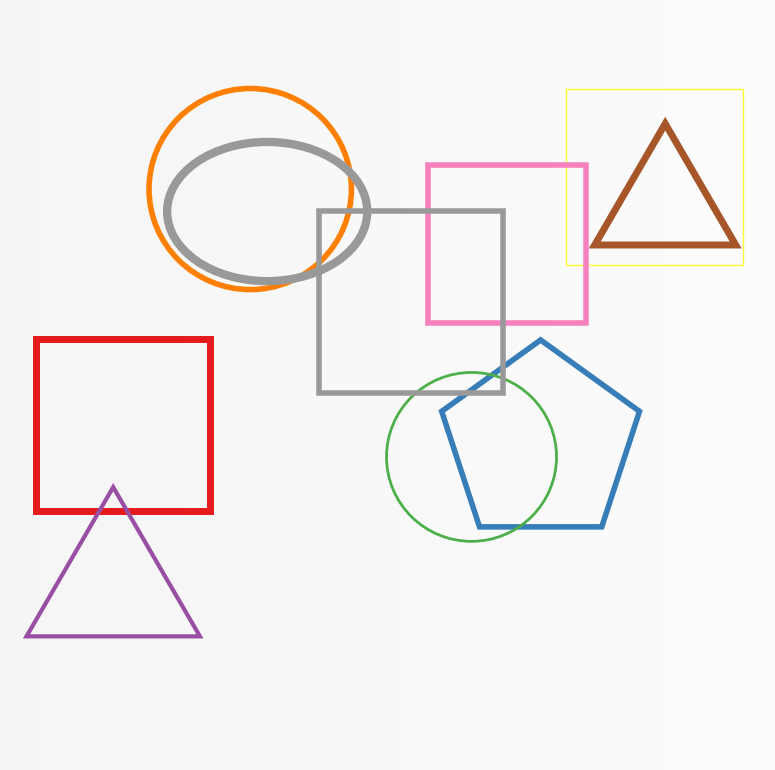[{"shape": "square", "thickness": 2.5, "radius": 0.56, "center": [0.159, 0.448]}, {"shape": "pentagon", "thickness": 2, "radius": 0.67, "center": [0.698, 0.424]}, {"shape": "circle", "thickness": 1, "radius": 0.55, "center": [0.608, 0.407]}, {"shape": "triangle", "thickness": 1.5, "radius": 0.65, "center": [0.146, 0.238]}, {"shape": "circle", "thickness": 2, "radius": 0.65, "center": [0.323, 0.755]}, {"shape": "square", "thickness": 0.5, "radius": 0.57, "center": [0.844, 0.77]}, {"shape": "triangle", "thickness": 2.5, "radius": 0.53, "center": [0.858, 0.734]}, {"shape": "square", "thickness": 2, "radius": 0.51, "center": [0.654, 0.683]}, {"shape": "square", "thickness": 2, "radius": 0.59, "center": [0.53, 0.608]}, {"shape": "oval", "thickness": 3, "radius": 0.65, "center": [0.345, 0.725]}]